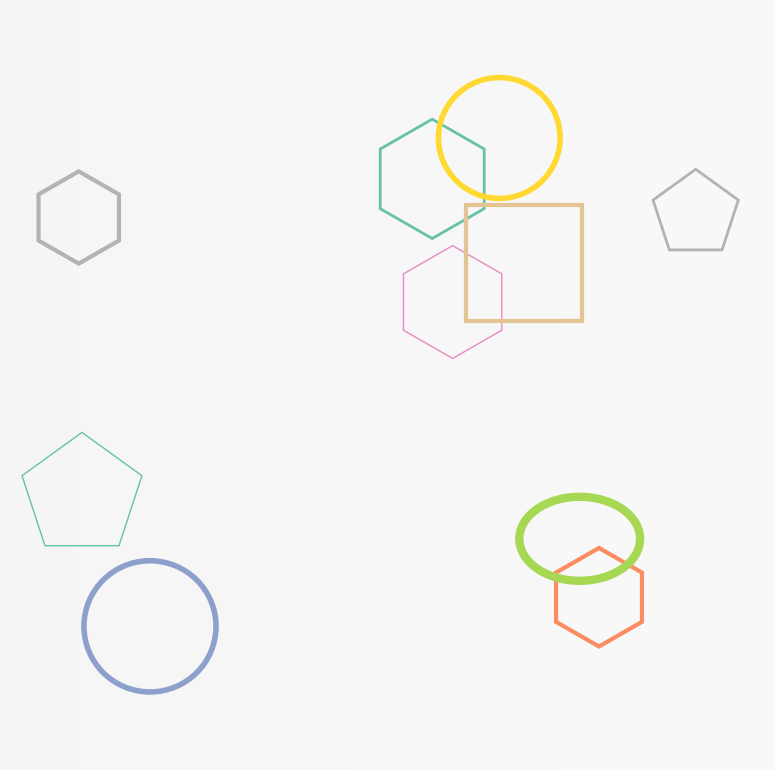[{"shape": "hexagon", "thickness": 1, "radius": 0.39, "center": [0.558, 0.768]}, {"shape": "pentagon", "thickness": 0.5, "radius": 0.41, "center": [0.106, 0.357]}, {"shape": "hexagon", "thickness": 1.5, "radius": 0.32, "center": [0.773, 0.224]}, {"shape": "circle", "thickness": 2, "radius": 0.43, "center": [0.194, 0.187]}, {"shape": "hexagon", "thickness": 0.5, "radius": 0.37, "center": [0.584, 0.608]}, {"shape": "oval", "thickness": 3, "radius": 0.39, "center": [0.748, 0.3]}, {"shape": "circle", "thickness": 2, "radius": 0.39, "center": [0.644, 0.821]}, {"shape": "square", "thickness": 1.5, "radius": 0.38, "center": [0.676, 0.658]}, {"shape": "pentagon", "thickness": 1, "radius": 0.29, "center": [0.898, 0.722]}, {"shape": "hexagon", "thickness": 1.5, "radius": 0.3, "center": [0.102, 0.718]}]